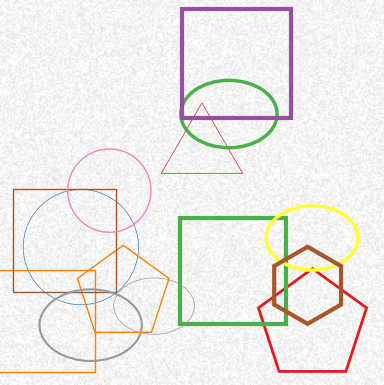[{"shape": "triangle", "thickness": 0.5, "radius": 0.61, "center": [0.525, 0.611]}, {"shape": "pentagon", "thickness": 2, "radius": 0.74, "center": [0.812, 0.155]}, {"shape": "circle", "thickness": 0.5, "radius": 0.75, "center": [0.21, 0.358]}, {"shape": "oval", "thickness": 2.5, "radius": 0.63, "center": [0.595, 0.704]}, {"shape": "square", "thickness": 3, "radius": 0.69, "center": [0.605, 0.296]}, {"shape": "square", "thickness": 3, "radius": 0.71, "center": [0.614, 0.836]}, {"shape": "pentagon", "thickness": 1, "radius": 0.62, "center": [0.32, 0.238]}, {"shape": "square", "thickness": 1, "radius": 0.66, "center": [0.113, 0.166]}, {"shape": "oval", "thickness": 2.5, "radius": 0.6, "center": [0.811, 0.382]}, {"shape": "hexagon", "thickness": 3, "radius": 0.5, "center": [0.799, 0.259]}, {"shape": "square", "thickness": 1, "radius": 0.67, "center": [0.167, 0.375]}, {"shape": "circle", "thickness": 1, "radius": 0.54, "center": [0.284, 0.505]}, {"shape": "oval", "thickness": 0.5, "radius": 0.52, "center": [0.4, 0.205]}, {"shape": "oval", "thickness": 1.5, "radius": 0.66, "center": [0.236, 0.155]}]